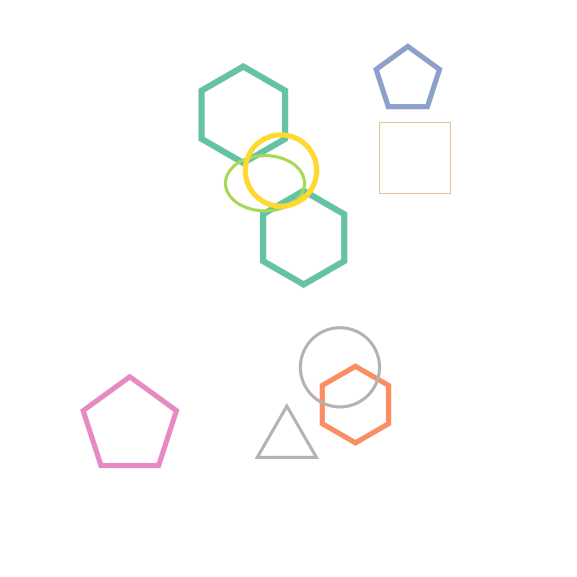[{"shape": "hexagon", "thickness": 3, "radius": 0.42, "center": [0.421, 0.8]}, {"shape": "hexagon", "thickness": 3, "radius": 0.41, "center": [0.526, 0.588]}, {"shape": "hexagon", "thickness": 2.5, "radius": 0.33, "center": [0.615, 0.299]}, {"shape": "pentagon", "thickness": 2.5, "radius": 0.29, "center": [0.706, 0.861]}, {"shape": "pentagon", "thickness": 2.5, "radius": 0.42, "center": [0.225, 0.262]}, {"shape": "oval", "thickness": 1.5, "radius": 0.34, "center": [0.459, 0.682]}, {"shape": "circle", "thickness": 2.5, "radius": 0.31, "center": [0.487, 0.704]}, {"shape": "square", "thickness": 0.5, "radius": 0.31, "center": [0.718, 0.727]}, {"shape": "circle", "thickness": 1.5, "radius": 0.34, "center": [0.589, 0.363]}, {"shape": "triangle", "thickness": 1.5, "radius": 0.3, "center": [0.497, 0.237]}]